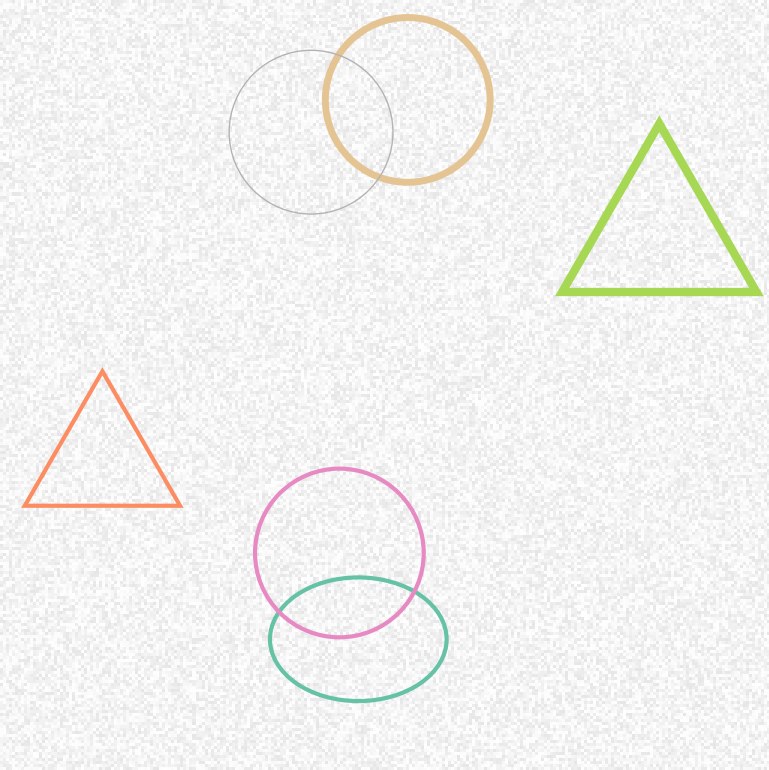[{"shape": "oval", "thickness": 1.5, "radius": 0.57, "center": [0.465, 0.17]}, {"shape": "triangle", "thickness": 1.5, "radius": 0.58, "center": [0.133, 0.401]}, {"shape": "circle", "thickness": 1.5, "radius": 0.55, "center": [0.441, 0.282]}, {"shape": "triangle", "thickness": 3, "radius": 0.73, "center": [0.856, 0.694]}, {"shape": "circle", "thickness": 2.5, "radius": 0.54, "center": [0.53, 0.87]}, {"shape": "circle", "thickness": 0.5, "radius": 0.53, "center": [0.404, 0.828]}]